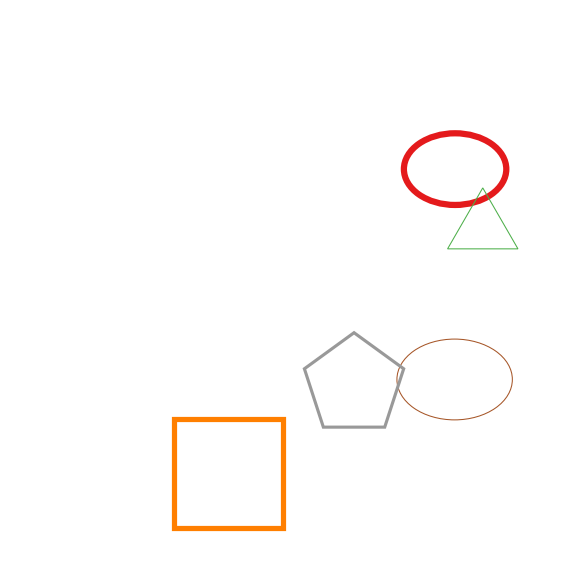[{"shape": "oval", "thickness": 3, "radius": 0.44, "center": [0.788, 0.706]}, {"shape": "triangle", "thickness": 0.5, "radius": 0.35, "center": [0.836, 0.603]}, {"shape": "square", "thickness": 2.5, "radius": 0.47, "center": [0.396, 0.179]}, {"shape": "oval", "thickness": 0.5, "radius": 0.5, "center": [0.787, 0.342]}, {"shape": "pentagon", "thickness": 1.5, "radius": 0.45, "center": [0.613, 0.333]}]